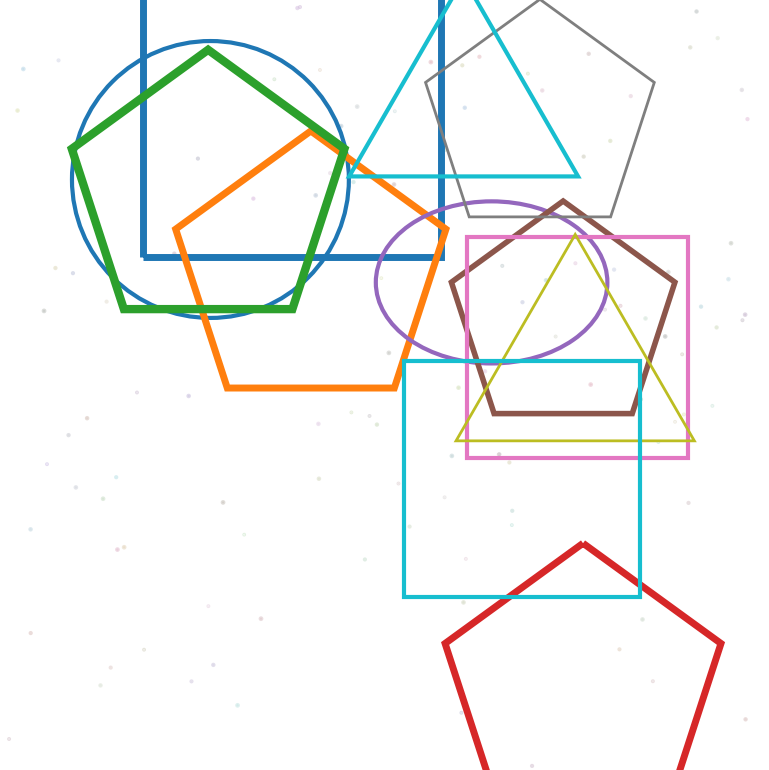[{"shape": "square", "thickness": 2.5, "radius": 0.97, "center": [0.379, 0.86]}, {"shape": "circle", "thickness": 1.5, "radius": 0.9, "center": [0.273, 0.767]}, {"shape": "pentagon", "thickness": 2.5, "radius": 0.92, "center": [0.404, 0.645]}, {"shape": "pentagon", "thickness": 3, "radius": 0.93, "center": [0.27, 0.749]}, {"shape": "pentagon", "thickness": 2.5, "radius": 0.94, "center": [0.757, 0.106]}, {"shape": "oval", "thickness": 1.5, "radius": 0.75, "center": [0.638, 0.633]}, {"shape": "pentagon", "thickness": 2, "radius": 0.76, "center": [0.731, 0.586]}, {"shape": "square", "thickness": 1.5, "radius": 0.72, "center": [0.75, 0.549]}, {"shape": "pentagon", "thickness": 1, "radius": 0.78, "center": [0.701, 0.845]}, {"shape": "triangle", "thickness": 1, "radius": 0.89, "center": [0.747, 0.517]}, {"shape": "triangle", "thickness": 1.5, "radius": 0.86, "center": [0.602, 0.857]}, {"shape": "square", "thickness": 1.5, "radius": 0.77, "center": [0.678, 0.378]}]